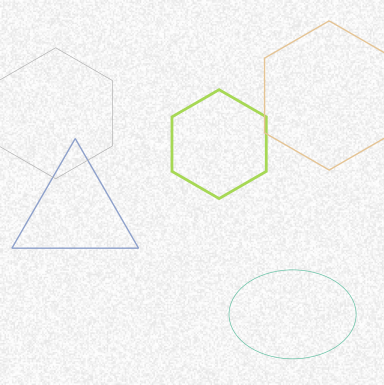[{"shape": "oval", "thickness": 0.5, "radius": 0.83, "center": [0.76, 0.184]}, {"shape": "triangle", "thickness": 1, "radius": 0.95, "center": [0.195, 0.45]}, {"shape": "hexagon", "thickness": 2, "radius": 0.71, "center": [0.569, 0.626]}, {"shape": "hexagon", "thickness": 1, "radius": 0.97, "center": [0.855, 0.752]}, {"shape": "hexagon", "thickness": 0.5, "radius": 0.85, "center": [0.145, 0.706]}]